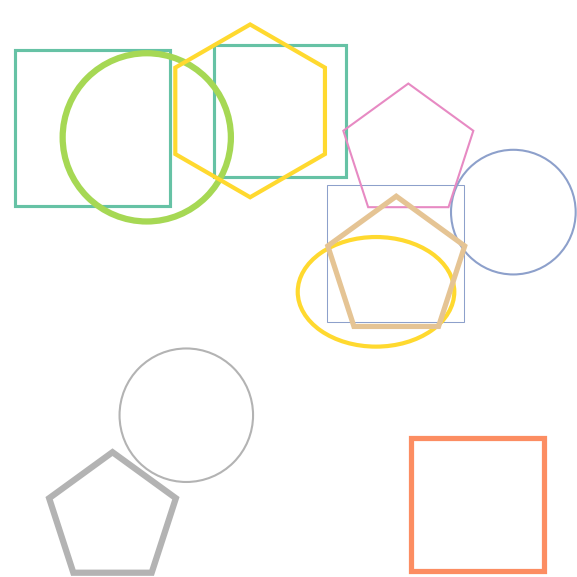[{"shape": "square", "thickness": 1.5, "radius": 0.57, "center": [0.485, 0.807]}, {"shape": "square", "thickness": 1.5, "radius": 0.67, "center": [0.16, 0.778]}, {"shape": "square", "thickness": 2.5, "radius": 0.58, "center": [0.827, 0.125]}, {"shape": "square", "thickness": 0.5, "radius": 0.59, "center": [0.685, 0.561]}, {"shape": "circle", "thickness": 1, "radius": 0.54, "center": [0.889, 0.632]}, {"shape": "pentagon", "thickness": 1, "radius": 0.59, "center": [0.707, 0.736]}, {"shape": "circle", "thickness": 3, "radius": 0.73, "center": [0.254, 0.761]}, {"shape": "hexagon", "thickness": 2, "radius": 0.75, "center": [0.433, 0.807]}, {"shape": "oval", "thickness": 2, "radius": 0.68, "center": [0.651, 0.494]}, {"shape": "pentagon", "thickness": 2.5, "radius": 0.62, "center": [0.686, 0.535]}, {"shape": "circle", "thickness": 1, "radius": 0.58, "center": [0.323, 0.28]}, {"shape": "pentagon", "thickness": 3, "radius": 0.58, "center": [0.195, 0.101]}]